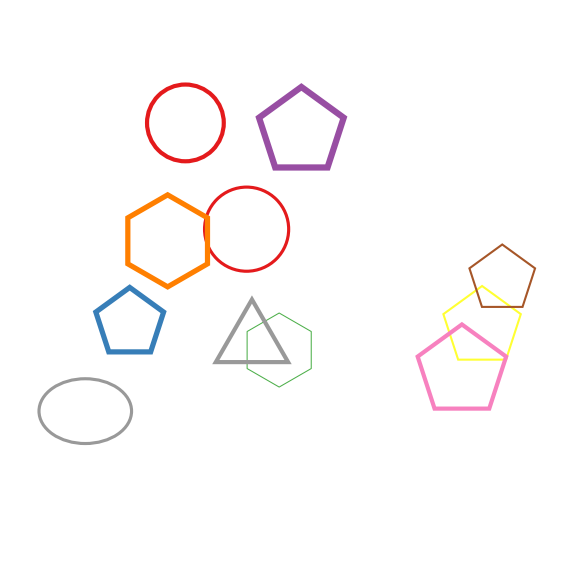[{"shape": "circle", "thickness": 1.5, "radius": 0.36, "center": [0.427, 0.602]}, {"shape": "circle", "thickness": 2, "radius": 0.33, "center": [0.321, 0.786]}, {"shape": "pentagon", "thickness": 2.5, "radius": 0.31, "center": [0.225, 0.44]}, {"shape": "hexagon", "thickness": 0.5, "radius": 0.32, "center": [0.483, 0.393]}, {"shape": "pentagon", "thickness": 3, "radius": 0.39, "center": [0.522, 0.771]}, {"shape": "hexagon", "thickness": 2.5, "radius": 0.4, "center": [0.29, 0.582]}, {"shape": "pentagon", "thickness": 1, "radius": 0.35, "center": [0.835, 0.433]}, {"shape": "pentagon", "thickness": 1, "radius": 0.3, "center": [0.87, 0.516]}, {"shape": "pentagon", "thickness": 2, "radius": 0.4, "center": [0.8, 0.357]}, {"shape": "oval", "thickness": 1.5, "radius": 0.4, "center": [0.148, 0.287]}, {"shape": "triangle", "thickness": 2, "radius": 0.36, "center": [0.436, 0.408]}]